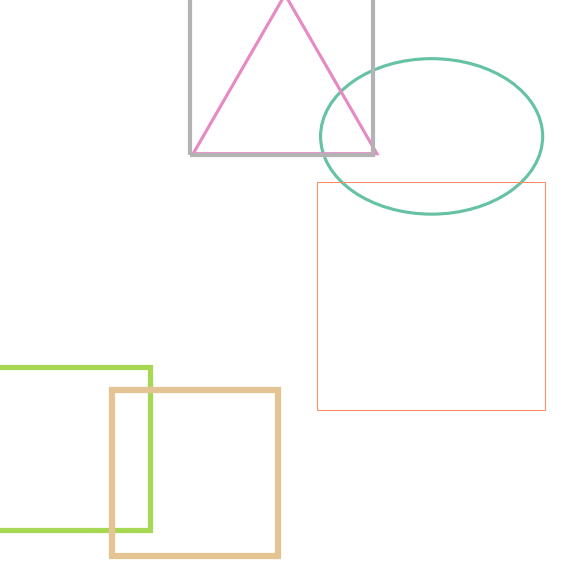[{"shape": "oval", "thickness": 1.5, "radius": 0.96, "center": [0.747, 0.763]}, {"shape": "square", "thickness": 0.5, "radius": 0.99, "center": [0.746, 0.487]}, {"shape": "triangle", "thickness": 1.5, "radius": 0.92, "center": [0.494, 0.825]}, {"shape": "square", "thickness": 2.5, "radius": 0.71, "center": [0.118, 0.222]}, {"shape": "square", "thickness": 3, "radius": 0.72, "center": [0.338, 0.18]}, {"shape": "square", "thickness": 2, "radius": 0.79, "center": [0.487, 0.889]}]